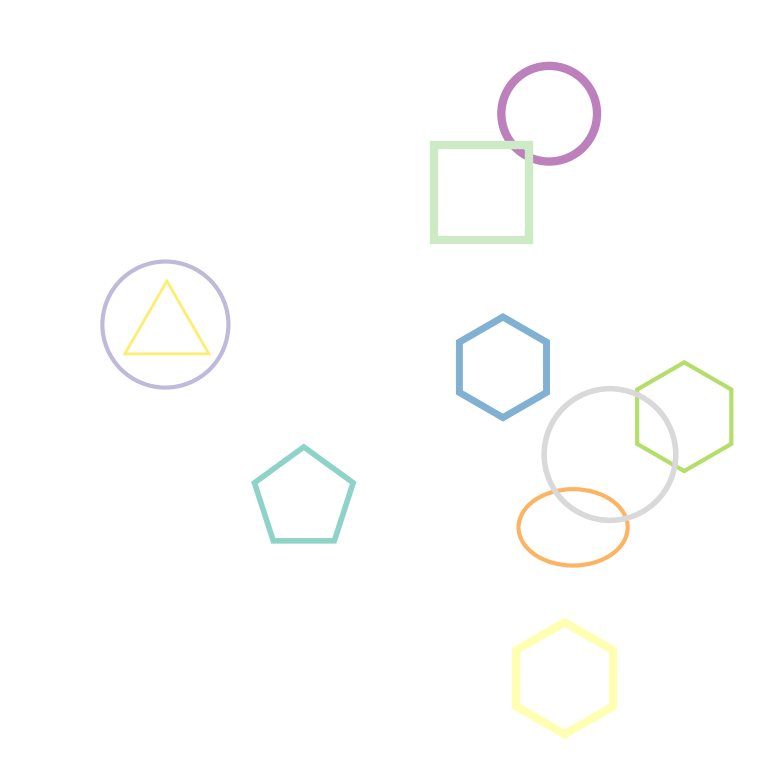[{"shape": "pentagon", "thickness": 2, "radius": 0.34, "center": [0.395, 0.352]}, {"shape": "hexagon", "thickness": 3, "radius": 0.36, "center": [0.733, 0.119]}, {"shape": "circle", "thickness": 1.5, "radius": 0.41, "center": [0.215, 0.578]}, {"shape": "hexagon", "thickness": 2.5, "radius": 0.33, "center": [0.653, 0.523]}, {"shape": "oval", "thickness": 1.5, "radius": 0.35, "center": [0.744, 0.315]}, {"shape": "hexagon", "thickness": 1.5, "radius": 0.35, "center": [0.889, 0.459]}, {"shape": "circle", "thickness": 2, "radius": 0.43, "center": [0.792, 0.41]}, {"shape": "circle", "thickness": 3, "radius": 0.31, "center": [0.713, 0.852]}, {"shape": "square", "thickness": 3, "radius": 0.31, "center": [0.625, 0.75]}, {"shape": "triangle", "thickness": 1, "radius": 0.32, "center": [0.217, 0.572]}]